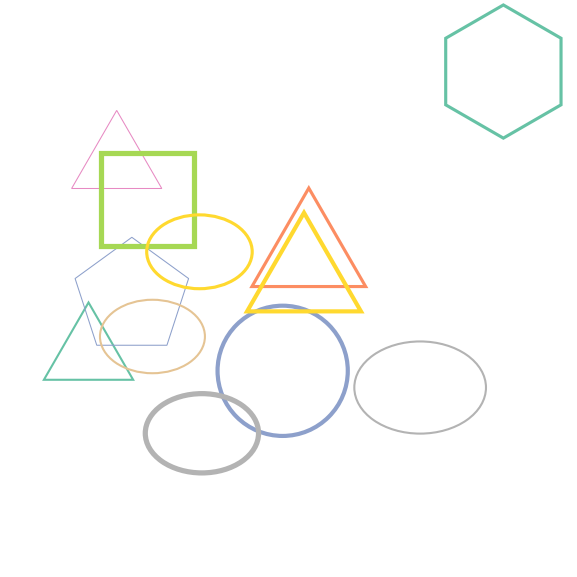[{"shape": "triangle", "thickness": 1, "radius": 0.45, "center": [0.153, 0.386]}, {"shape": "hexagon", "thickness": 1.5, "radius": 0.58, "center": [0.872, 0.875]}, {"shape": "triangle", "thickness": 1.5, "radius": 0.57, "center": [0.535, 0.56]}, {"shape": "circle", "thickness": 2, "radius": 0.56, "center": [0.489, 0.357]}, {"shape": "pentagon", "thickness": 0.5, "radius": 0.52, "center": [0.228, 0.485]}, {"shape": "triangle", "thickness": 0.5, "radius": 0.45, "center": [0.202, 0.718]}, {"shape": "square", "thickness": 2.5, "radius": 0.4, "center": [0.256, 0.653]}, {"shape": "oval", "thickness": 1.5, "radius": 0.46, "center": [0.345, 0.563]}, {"shape": "triangle", "thickness": 2, "radius": 0.57, "center": [0.526, 0.517]}, {"shape": "oval", "thickness": 1, "radius": 0.45, "center": [0.264, 0.416]}, {"shape": "oval", "thickness": 1, "radius": 0.57, "center": [0.728, 0.328]}, {"shape": "oval", "thickness": 2.5, "radius": 0.49, "center": [0.35, 0.249]}]